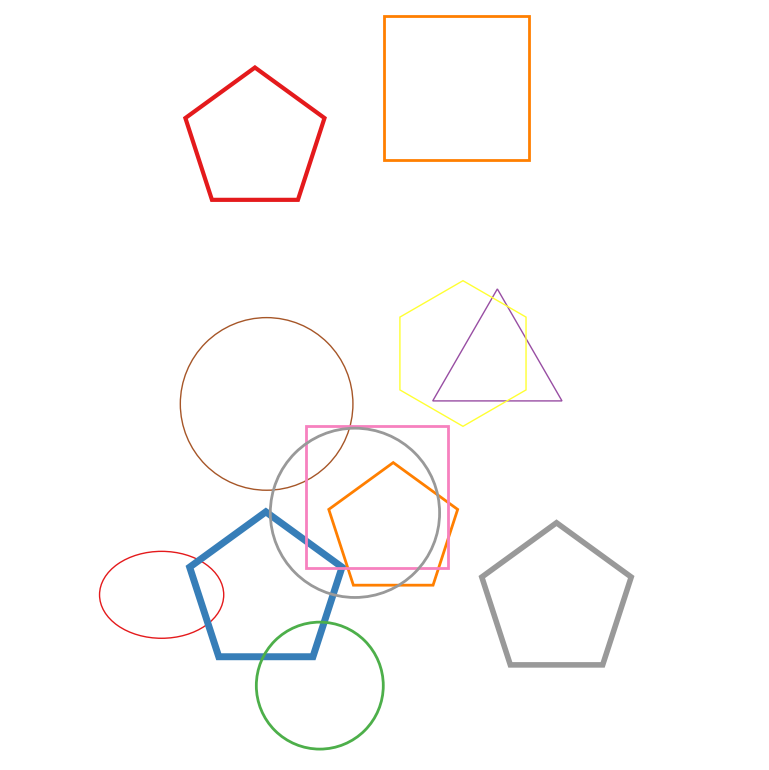[{"shape": "oval", "thickness": 0.5, "radius": 0.4, "center": [0.21, 0.228]}, {"shape": "pentagon", "thickness": 1.5, "radius": 0.47, "center": [0.331, 0.817]}, {"shape": "pentagon", "thickness": 2.5, "radius": 0.52, "center": [0.345, 0.231]}, {"shape": "circle", "thickness": 1, "radius": 0.41, "center": [0.415, 0.11]}, {"shape": "triangle", "thickness": 0.5, "radius": 0.48, "center": [0.646, 0.528]}, {"shape": "pentagon", "thickness": 1, "radius": 0.44, "center": [0.511, 0.311]}, {"shape": "square", "thickness": 1, "radius": 0.47, "center": [0.593, 0.886]}, {"shape": "hexagon", "thickness": 0.5, "radius": 0.47, "center": [0.601, 0.541]}, {"shape": "circle", "thickness": 0.5, "radius": 0.56, "center": [0.346, 0.475]}, {"shape": "square", "thickness": 1, "radius": 0.46, "center": [0.489, 0.355]}, {"shape": "pentagon", "thickness": 2, "radius": 0.51, "center": [0.723, 0.219]}, {"shape": "circle", "thickness": 1, "radius": 0.55, "center": [0.461, 0.334]}]